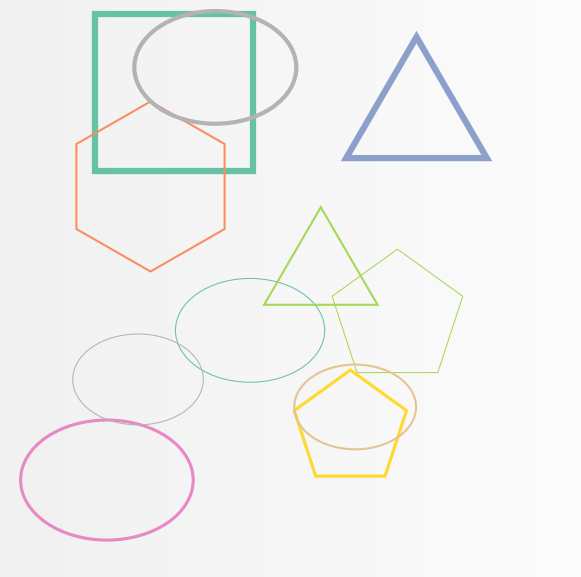[{"shape": "oval", "thickness": 0.5, "radius": 0.64, "center": [0.43, 0.427]}, {"shape": "square", "thickness": 3, "radius": 0.68, "center": [0.3, 0.838]}, {"shape": "hexagon", "thickness": 1, "radius": 0.74, "center": [0.259, 0.676]}, {"shape": "triangle", "thickness": 3, "radius": 0.7, "center": [0.717, 0.795]}, {"shape": "oval", "thickness": 1.5, "radius": 0.74, "center": [0.184, 0.168]}, {"shape": "pentagon", "thickness": 0.5, "radius": 0.59, "center": [0.684, 0.45]}, {"shape": "triangle", "thickness": 1, "radius": 0.56, "center": [0.552, 0.528]}, {"shape": "pentagon", "thickness": 1.5, "radius": 0.51, "center": [0.603, 0.257]}, {"shape": "oval", "thickness": 1, "radius": 0.52, "center": [0.611, 0.294]}, {"shape": "oval", "thickness": 2, "radius": 0.7, "center": [0.37, 0.882]}, {"shape": "oval", "thickness": 0.5, "radius": 0.56, "center": [0.237, 0.342]}]